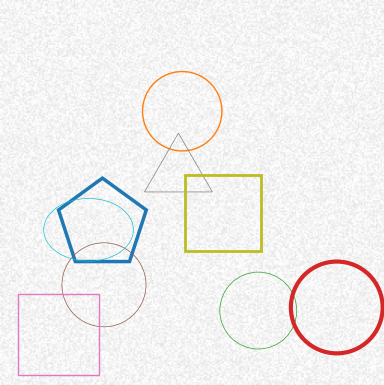[{"shape": "pentagon", "thickness": 2.5, "radius": 0.6, "center": [0.266, 0.418]}, {"shape": "circle", "thickness": 1, "radius": 0.52, "center": [0.473, 0.711]}, {"shape": "circle", "thickness": 0.5, "radius": 0.5, "center": [0.671, 0.193]}, {"shape": "circle", "thickness": 3, "radius": 0.6, "center": [0.875, 0.201]}, {"shape": "circle", "thickness": 0.5, "radius": 0.55, "center": [0.27, 0.26]}, {"shape": "square", "thickness": 1, "radius": 0.53, "center": [0.151, 0.131]}, {"shape": "triangle", "thickness": 0.5, "radius": 0.51, "center": [0.463, 0.552]}, {"shape": "square", "thickness": 2, "radius": 0.49, "center": [0.579, 0.448]}, {"shape": "oval", "thickness": 0.5, "radius": 0.58, "center": [0.23, 0.403]}]